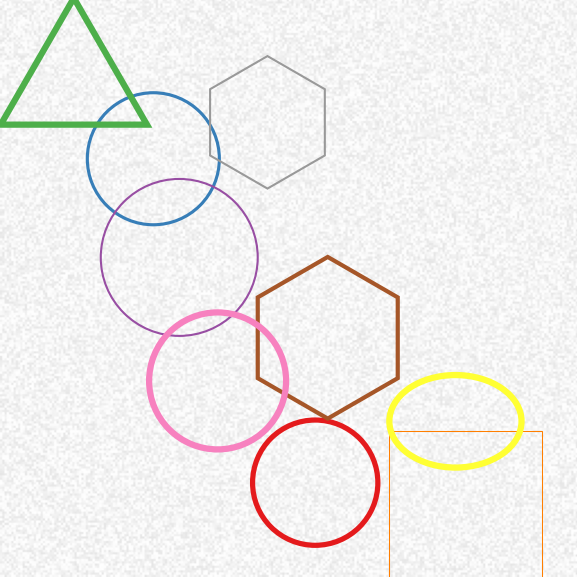[{"shape": "circle", "thickness": 2.5, "radius": 0.54, "center": [0.546, 0.163]}, {"shape": "circle", "thickness": 1.5, "radius": 0.57, "center": [0.266, 0.724]}, {"shape": "triangle", "thickness": 3, "radius": 0.73, "center": [0.128, 0.856]}, {"shape": "circle", "thickness": 1, "radius": 0.68, "center": [0.31, 0.553]}, {"shape": "square", "thickness": 0.5, "radius": 0.66, "center": [0.805, 0.121]}, {"shape": "oval", "thickness": 3, "radius": 0.57, "center": [0.789, 0.27]}, {"shape": "hexagon", "thickness": 2, "radius": 0.7, "center": [0.568, 0.414]}, {"shape": "circle", "thickness": 3, "radius": 0.59, "center": [0.377, 0.34]}, {"shape": "hexagon", "thickness": 1, "radius": 0.57, "center": [0.463, 0.787]}]